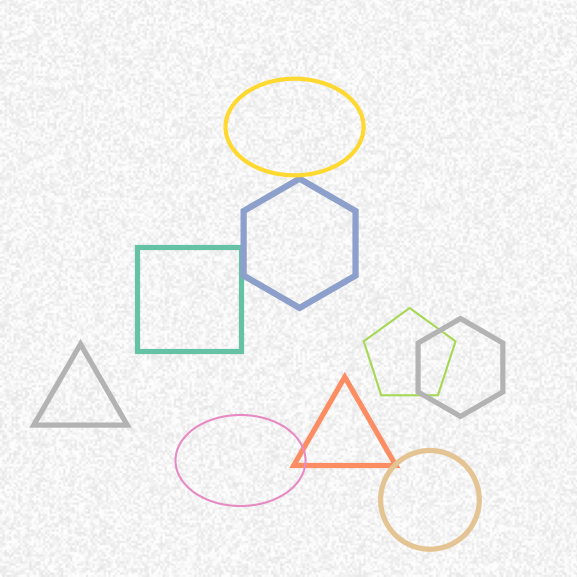[{"shape": "square", "thickness": 2.5, "radius": 0.45, "center": [0.327, 0.482]}, {"shape": "triangle", "thickness": 2.5, "radius": 0.51, "center": [0.597, 0.244]}, {"shape": "hexagon", "thickness": 3, "radius": 0.56, "center": [0.519, 0.578]}, {"shape": "oval", "thickness": 1, "radius": 0.56, "center": [0.416, 0.202]}, {"shape": "pentagon", "thickness": 1, "radius": 0.42, "center": [0.709, 0.382]}, {"shape": "oval", "thickness": 2, "radius": 0.6, "center": [0.51, 0.779]}, {"shape": "circle", "thickness": 2.5, "radius": 0.43, "center": [0.744, 0.134]}, {"shape": "hexagon", "thickness": 2.5, "radius": 0.42, "center": [0.797, 0.363]}, {"shape": "triangle", "thickness": 2.5, "radius": 0.47, "center": [0.139, 0.31]}]